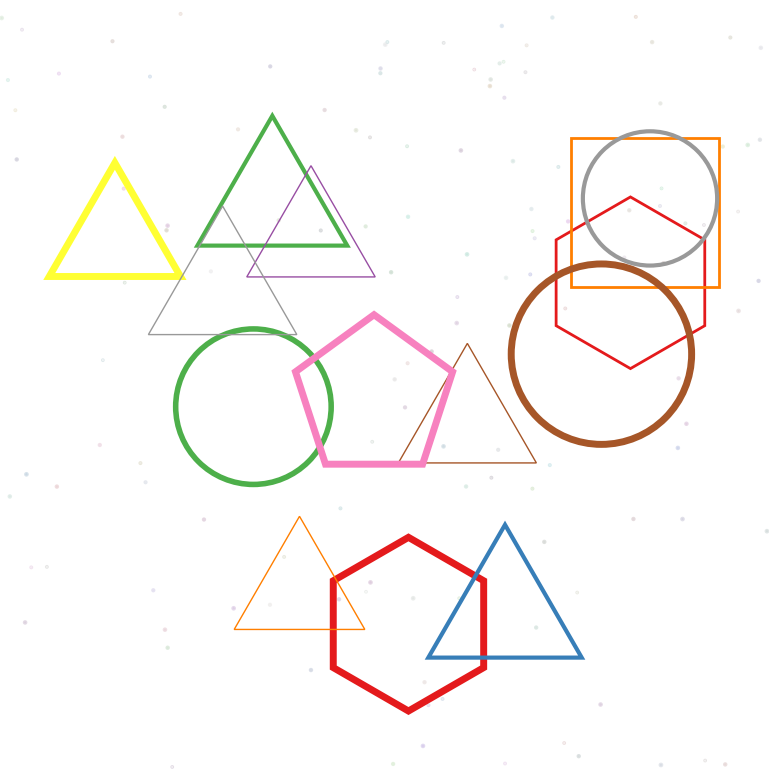[{"shape": "hexagon", "thickness": 1, "radius": 0.56, "center": [0.819, 0.633]}, {"shape": "hexagon", "thickness": 2.5, "radius": 0.56, "center": [0.53, 0.189]}, {"shape": "triangle", "thickness": 1.5, "radius": 0.58, "center": [0.656, 0.203]}, {"shape": "circle", "thickness": 2, "radius": 0.5, "center": [0.329, 0.472]}, {"shape": "triangle", "thickness": 1.5, "radius": 0.56, "center": [0.354, 0.737]}, {"shape": "triangle", "thickness": 0.5, "radius": 0.48, "center": [0.404, 0.688]}, {"shape": "triangle", "thickness": 0.5, "radius": 0.49, "center": [0.389, 0.232]}, {"shape": "square", "thickness": 1, "radius": 0.48, "center": [0.838, 0.724]}, {"shape": "triangle", "thickness": 2.5, "radius": 0.49, "center": [0.149, 0.69]}, {"shape": "circle", "thickness": 2.5, "radius": 0.59, "center": [0.781, 0.54]}, {"shape": "triangle", "thickness": 0.5, "radius": 0.52, "center": [0.607, 0.451]}, {"shape": "pentagon", "thickness": 2.5, "radius": 0.54, "center": [0.486, 0.484]}, {"shape": "triangle", "thickness": 0.5, "radius": 0.56, "center": [0.289, 0.621]}, {"shape": "circle", "thickness": 1.5, "radius": 0.44, "center": [0.844, 0.742]}]